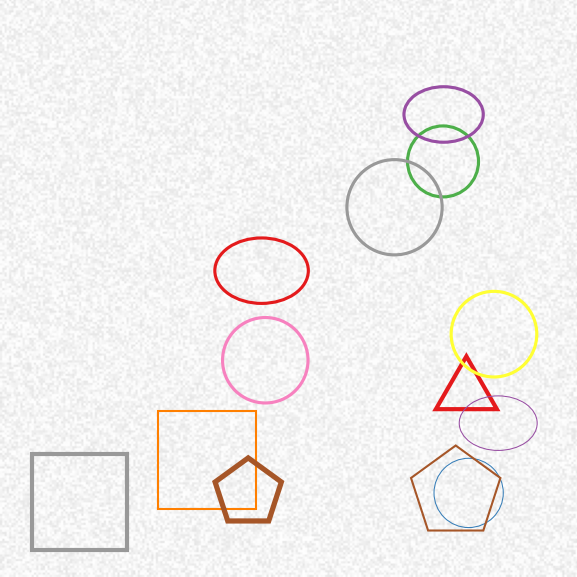[{"shape": "oval", "thickness": 1.5, "radius": 0.4, "center": [0.453, 0.53]}, {"shape": "triangle", "thickness": 2, "radius": 0.31, "center": [0.808, 0.321]}, {"shape": "circle", "thickness": 0.5, "radius": 0.3, "center": [0.812, 0.146]}, {"shape": "circle", "thickness": 1.5, "radius": 0.31, "center": [0.767, 0.72]}, {"shape": "oval", "thickness": 1.5, "radius": 0.34, "center": [0.768, 0.801]}, {"shape": "oval", "thickness": 0.5, "radius": 0.34, "center": [0.863, 0.266]}, {"shape": "square", "thickness": 1, "radius": 0.42, "center": [0.358, 0.203]}, {"shape": "circle", "thickness": 1.5, "radius": 0.37, "center": [0.855, 0.42]}, {"shape": "pentagon", "thickness": 2.5, "radius": 0.3, "center": [0.43, 0.146]}, {"shape": "pentagon", "thickness": 1, "radius": 0.41, "center": [0.789, 0.146]}, {"shape": "circle", "thickness": 1.5, "radius": 0.37, "center": [0.459, 0.375]}, {"shape": "square", "thickness": 2, "radius": 0.41, "center": [0.138, 0.13]}, {"shape": "circle", "thickness": 1.5, "radius": 0.41, "center": [0.683, 0.64]}]